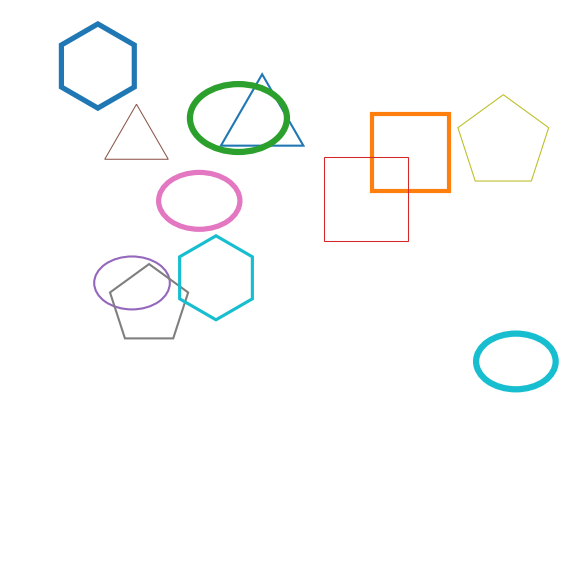[{"shape": "hexagon", "thickness": 2.5, "radius": 0.36, "center": [0.169, 0.885]}, {"shape": "triangle", "thickness": 1, "radius": 0.41, "center": [0.454, 0.788]}, {"shape": "square", "thickness": 2, "radius": 0.33, "center": [0.711, 0.735]}, {"shape": "oval", "thickness": 3, "radius": 0.42, "center": [0.413, 0.795]}, {"shape": "square", "thickness": 0.5, "radius": 0.36, "center": [0.634, 0.654]}, {"shape": "oval", "thickness": 1, "radius": 0.33, "center": [0.229, 0.509]}, {"shape": "triangle", "thickness": 0.5, "radius": 0.32, "center": [0.236, 0.755]}, {"shape": "oval", "thickness": 2.5, "radius": 0.35, "center": [0.345, 0.651]}, {"shape": "pentagon", "thickness": 1, "radius": 0.36, "center": [0.258, 0.471]}, {"shape": "pentagon", "thickness": 0.5, "radius": 0.41, "center": [0.871, 0.752]}, {"shape": "hexagon", "thickness": 1.5, "radius": 0.36, "center": [0.374, 0.518]}, {"shape": "oval", "thickness": 3, "radius": 0.34, "center": [0.893, 0.373]}]